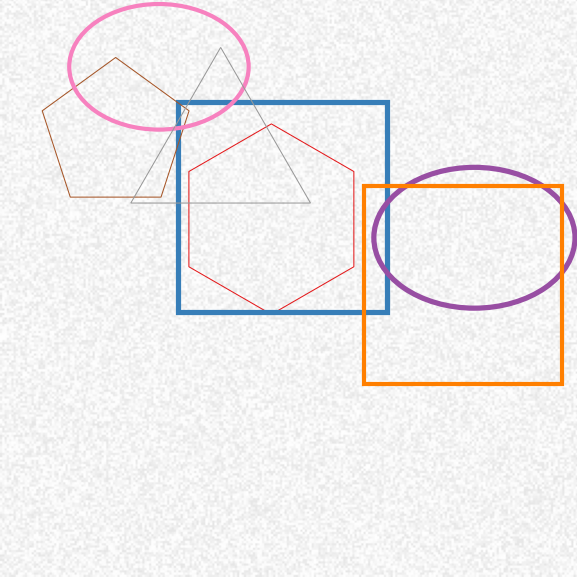[{"shape": "hexagon", "thickness": 0.5, "radius": 0.82, "center": [0.47, 0.62]}, {"shape": "square", "thickness": 2.5, "radius": 0.91, "center": [0.489, 0.64]}, {"shape": "oval", "thickness": 2.5, "radius": 0.87, "center": [0.822, 0.587]}, {"shape": "square", "thickness": 2, "radius": 0.86, "center": [0.802, 0.505]}, {"shape": "pentagon", "thickness": 0.5, "radius": 0.67, "center": [0.2, 0.766]}, {"shape": "oval", "thickness": 2, "radius": 0.78, "center": [0.275, 0.883]}, {"shape": "triangle", "thickness": 0.5, "radius": 0.9, "center": [0.382, 0.737]}]